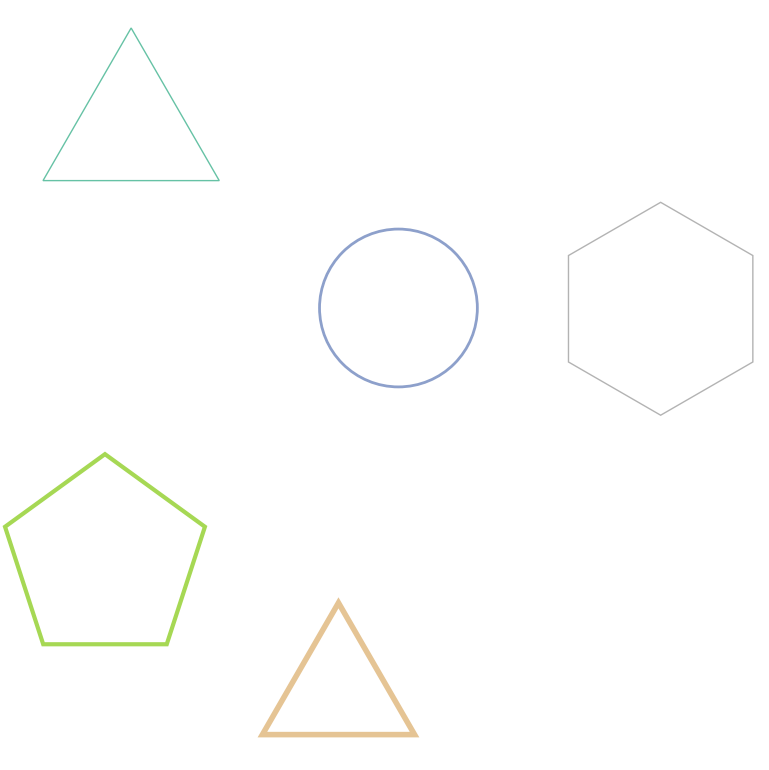[{"shape": "triangle", "thickness": 0.5, "radius": 0.66, "center": [0.17, 0.832]}, {"shape": "circle", "thickness": 1, "radius": 0.51, "center": [0.517, 0.6]}, {"shape": "pentagon", "thickness": 1.5, "radius": 0.68, "center": [0.136, 0.274]}, {"shape": "triangle", "thickness": 2, "radius": 0.57, "center": [0.44, 0.103]}, {"shape": "hexagon", "thickness": 0.5, "radius": 0.69, "center": [0.858, 0.599]}]